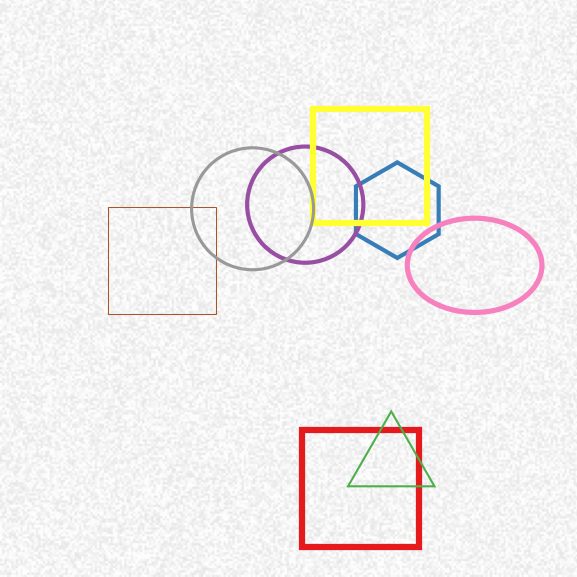[{"shape": "square", "thickness": 3, "radius": 0.51, "center": [0.624, 0.153]}, {"shape": "hexagon", "thickness": 2, "radius": 0.41, "center": [0.688, 0.635]}, {"shape": "triangle", "thickness": 1, "radius": 0.43, "center": [0.677, 0.2]}, {"shape": "circle", "thickness": 2, "radius": 0.5, "center": [0.529, 0.645]}, {"shape": "square", "thickness": 3, "radius": 0.49, "center": [0.641, 0.711]}, {"shape": "square", "thickness": 0.5, "radius": 0.47, "center": [0.281, 0.548]}, {"shape": "oval", "thickness": 2.5, "radius": 0.58, "center": [0.822, 0.54]}, {"shape": "circle", "thickness": 1.5, "radius": 0.53, "center": [0.437, 0.638]}]